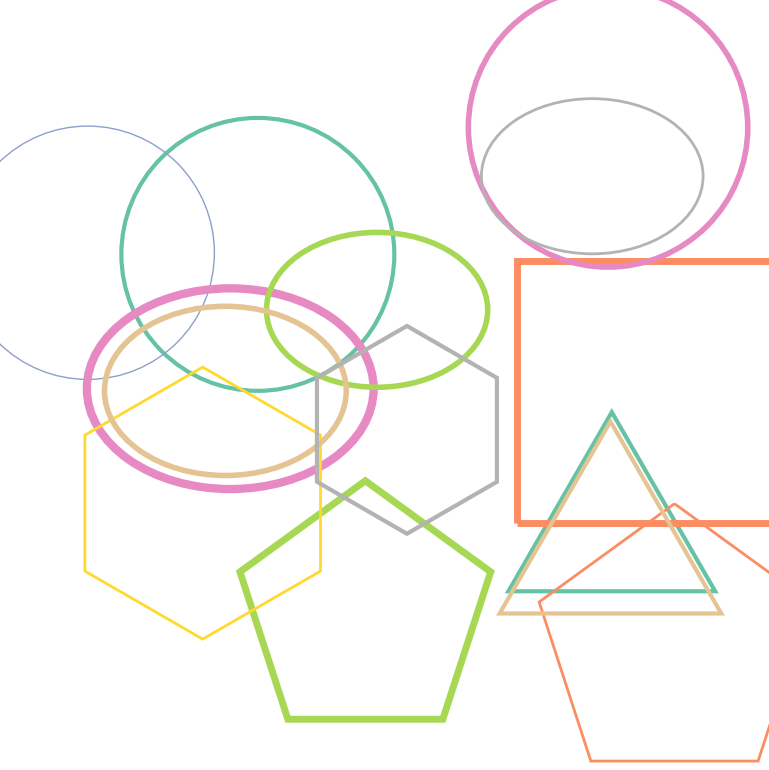[{"shape": "circle", "thickness": 1.5, "radius": 0.89, "center": [0.335, 0.67]}, {"shape": "triangle", "thickness": 1.5, "radius": 0.78, "center": [0.795, 0.31]}, {"shape": "pentagon", "thickness": 1, "radius": 0.92, "center": [0.876, 0.161]}, {"shape": "square", "thickness": 2.5, "radius": 0.85, "center": [0.842, 0.491]}, {"shape": "circle", "thickness": 0.5, "radius": 0.82, "center": [0.114, 0.672]}, {"shape": "oval", "thickness": 3, "radius": 0.93, "center": [0.299, 0.495]}, {"shape": "circle", "thickness": 2, "radius": 0.91, "center": [0.79, 0.835]}, {"shape": "oval", "thickness": 2, "radius": 0.72, "center": [0.49, 0.598]}, {"shape": "pentagon", "thickness": 2.5, "radius": 0.86, "center": [0.474, 0.204]}, {"shape": "hexagon", "thickness": 1, "radius": 0.88, "center": [0.263, 0.347]}, {"shape": "triangle", "thickness": 1.5, "radius": 0.83, "center": [0.793, 0.286]}, {"shape": "oval", "thickness": 2, "radius": 0.78, "center": [0.293, 0.492]}, {"shape": "hexagon", "thickness": 1.5, "radius": 0.67, "center": [0.528, 0.442]}, {"shape": "oval", "thickness": 1, "radius": 0.72, "center": [0.769, 0.771]}]